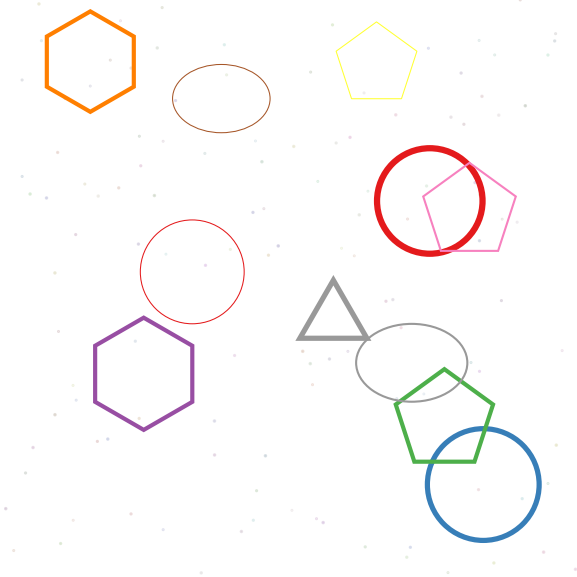[{"shape": "circle", "thickness": 0.5, "radius": 0.45, "center": [0.333, 0.528]}, {"shape": "circle", "thickness": 3, "radius": 0.46, "center": [0.744, 0.651]}, {"shape": "circle", "thickness": 2.5, "radius": 0.48, "center": [0.837, 0.16]}, {"shape": "pentagon", "thickness": 2, "radius": 0.44, "center": [0.77, 0.271]}, {"shape": "hexagon", "thickness": 2, "radius": 0.49, "center": [0.249, 0.352]}, {"shape": "hexagon", "thickness": 2, "radius": 0.43, "center": [0.156, 0.892]}, {"shape": "pentagon", "thickness": 0.5, "radius": 0.37, "center": [0.652, 0.888]}, {"shape": "oval", "thickness": 0.5, "radius": 0.42, "center": [0.383, 0.828]}, {"shape": "pentagon", "thickness": 1, "radius": 0.42, "center": [0.813, 0.633]}, {"shape": "triangle", "thickness": 2.5, "radius": 0.34, "center": [0.577, 0.447]}, {"shape": "oval", "thickness": 1, "radius": 0.48, "center": [0.713, 0.371]}]